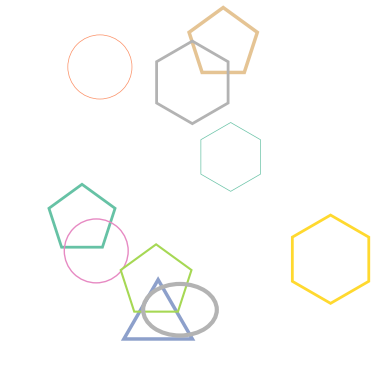[{"shape": "hexagon", "thickness": 0.5, "radius": 0.45, "center": [0.599, 0.592]}, {"shape": "pentagon", "thickness": 2, "radius": 0.45, "center": [0.213, 0.431]}, {"shape": "circle", "thickness": 0.5, "radius": 0.42, "center": [0.259, 0.826]}, {"shape": "triangle", "thickness": 2.5, "radius": 0.51, "center": [0.411, 0.171]}, {"shape": "circle", "thickness": 1, "radius": 0.41, "center": [0.25, 0.348]}, {"shape": "pentagon", "thickness": 1.5, "radius": 0.48, "center": [0.405, 0.269]}, {"shape": "hexagon", "thickness": 2, "radius": 0.57, "center": [0.859, 0.327]}, {"shape": "pentagon", "thickness": 2.5, "radius": 0.47, "center": [0.58, 0.887]}, {"shape": "oval", "thickness": 3, "radius": 0.48, "center": [0.467, 0.196]}, {"shape": "hexagon", "thickness": 2, "radius": 0.54, "center": [0.5, 0.786]}]